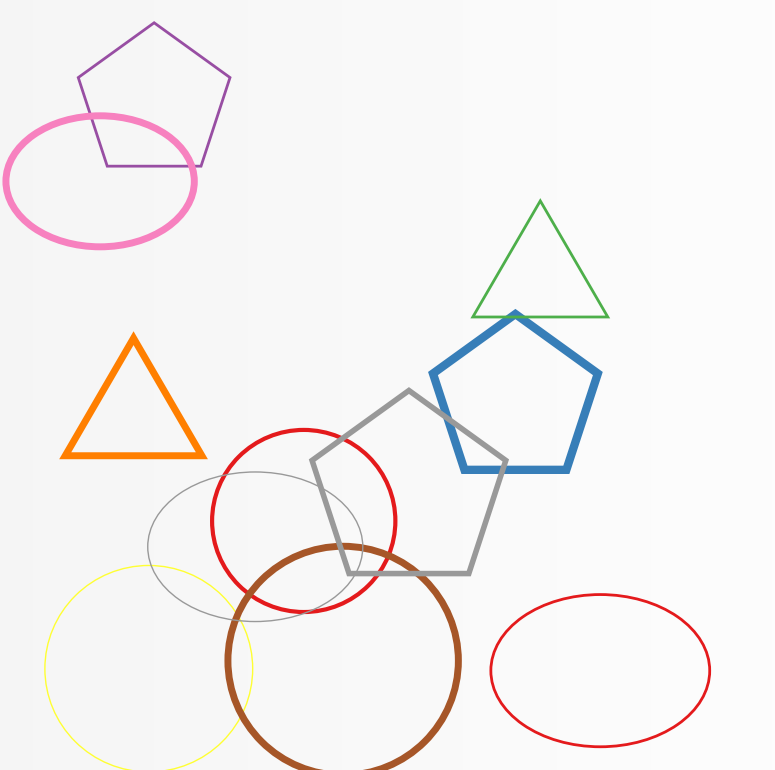[{"shape": "oval", "thickness": 1, "radius": 0.71, "center": [0.775, 0.129]}, {"shape": "circle", "thickness": 1.5, "radius": 0.59, "center": [0.392, 0.323]}, {"shape": "pentagon", "thickness": 3, "radius": 0.56, "center": [0.665, 0.48]}, {"shape": "triangle", "thickness": 1, "radius": 0.5, "center": [0.697, 0.639]}, {"shape": "pentagon", "thickness": 1, "radius": 0.51, "center": [0.199, 0.867]}, {"shape": "triangle", "thickness": 2.5, "radius": 0.51, "center": [0.172, 0.459]}, {"shape": "circle", "thickness": 0.5, "radius": 0.67, "center": [0.192, 0.132]}, {"shape": "circle", "thickness": 2.5, "radius": 0.74, "center": [0.443, 0.142]}, {"shape": "oval", "thickness": 2.5, "radius": 0.61, "center": [0.129, 0.765]}, {"shape": "pentagon", "thickness": 2, "radius": 0.66, "center": [0.528, 0.361]}, {"shape": "oval", "thickness": 0.5, "radius": 0.69, "center": [0.329, 0.29]}]